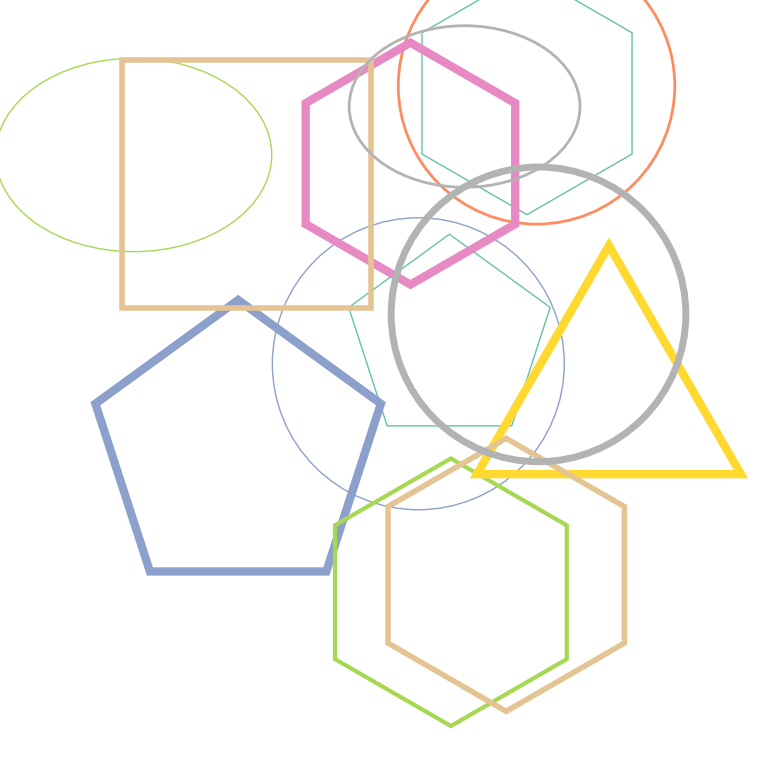[{"shape": "hexagon", "thickness": 0.5, "radius": 0.79, "center": [0.684, 0.879]}, {"shape": "pentagon", "thickness": 0.5, "radius": 0.69, "center": [0.584, 0.558]}, {"shape": "circle", "thickness": 1, "radius": 0.9, "center": [0.697, 0.888]}, {"shape": "pentagon", "thickness": 3, "radius": 0.97, "center": [0.309, 0.415]}, {"shape": "circle", "thickness": 0.5, "radius": 0.95, "center": [0.543, 0.528]}, {"shape": "hexagon", "thickness": 3, "radius": 0.79, "center": [0.533, 0.787]}, {"shape": "oval", "thickness": 0.5, "radius": 0.9, "center": [0.174, 0.799]}, {"shape": "hexagon", "thickness": 1.5, "radius": 0.87, "center": [0.586, 0.231]}, {"shape": "triangle", "thickness": 3, "radius": 0.99, "center": [0.791, 0.483]}, {"shape": "hexagon", "thickness": 2, "radius": 0.89, "center": [0.657, 0.253]}, {"shape": "square", "thickness": 2, "radius": 0.81, "center": [0.32, 0.761]}, {"shape": "oval", "thickness": 1, "radius": 0.75, "center": [0.603, 0.862]}, {"shape": "circle", "thickness": 2.5, "radius": 0.96, "center": [0.699, 0.592]}]